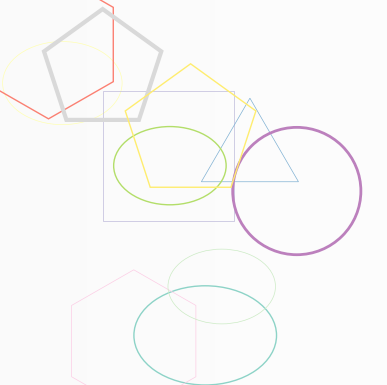[{"shape": "oval", "thickness": 1, "radius": 0.92, "center": [0.53, 0.129]}, {"shape": "oval", "thickness": 0.5, "radius": 0.77, "center": [0.161, 0.784]}, {"shape": "square", "thickness": 0.5, "radius": 0.84, "center": [0.435, 0.595]}, {"shape": "hexagon", "thickness": 1, "radius": 0.97, "center": [0.125, 0.884]}, {"shape": "triangle", "thickness": 0.5, "radius": 0.72, "center": [0.645, 0.6]}, {"shape": "oval", "thickness": 1, "radius": 0.73, "center": [0.438, 0.57]}, {"shape": "hexagon", "thickness": 0.5, "radius": 0.93, "center": [0.345, 0.114]}, {"shape": "pentagon", "thickness": 3, "radius": 0.8, "center": [0.265, 0.817]}, {"shape": "circle", "thickness": 2, "radius": 0.83, "center": [0.766, 0.504]}, {"shape": "oval", "thickness": 0.5, "radius": 0.69, "center": [0.572, 0.256]}, {"shape": "pentagon", "thickness": 1, "radius": 0.89, "center": [0.492, 0.657]}]